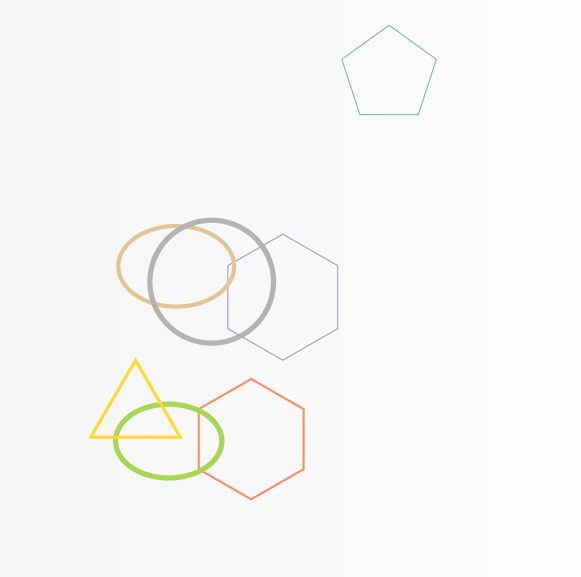[{"shape": "pentagon", "thickness": 0.5, "radius": 0.43, "center": [0.669, 0.87]}, {"shape": "hexagon", "thickness": 1, "radius": 0.52, "center": [0.432, 0.239]}, {"shape": "hexagon", "thickness": 0.5, "radius": 0.55, "center": [0.486, 0.485]}, {"shape": "oval", "thickness": 2.5, "radius": 0.46, "center": [0.29, 0.235]}, {"shape": "triangle", "thickness": 1.5, "radius": 0.44, "center": [0.233, 0.287]}, {"shape": "oval", "thickness": 2, "radius": 0.5, "center": [0.303, 0.538]}, {"shape": "circle", "thickness": 2.5, "radius": 0.53, "center": [0.364, 0.511]}]